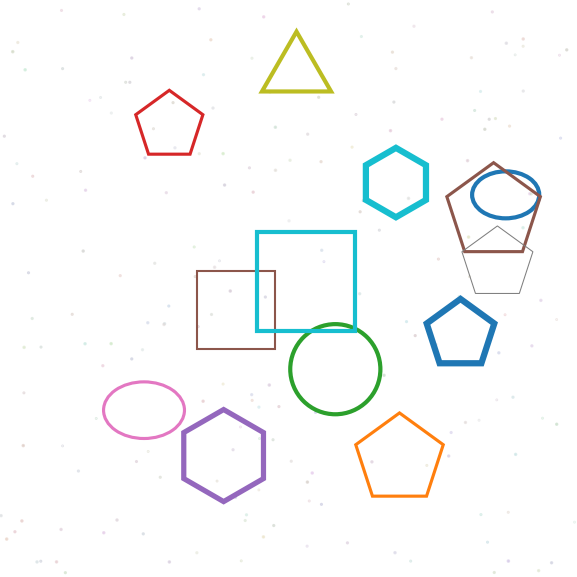[{"shape": "pentagon", "thickness": 3, "radius": 0.31, "center": [0.797, 0.42]}, {"shape": "oval", "thickness": 2, "radius": 0.29, "center": [0.876, 0.662]}, {"shape": "pentagon", "thickness": 1.5, "radius": 0.4, "center": [0.692, 0.204]}, {"shape": "circle", "thickness": 2, "radius": 0.39, "center": [0.581, 0.36]}, {"shape": "pentagon", "thickness": 1.5, "radius": 0.31, "center": [0.293, 0.782]}, {"shape": "hexagon", "thickness": 2.5, "radius": 0.4, "center": [0.387, 0.21]}, {"shape": "pentagon", "thickness": 1.5, "radius": 0.43, "center": [0.855, 0.632]}, {"shape": "square", "thickness": 1, "radius": 0.34, "center": [0.409, 0.462]}, {"shape": "oval", "thickness": 1.5, "radius": 0.35, "center": [0.249, 0.289]}, {"shape": "pentagon", "thickness": 0.5, "radius": 0.32, "center": [0.861, 0.543]}, {"shape": "triangle", "thickness": 2, "radius": 0.35, "center": [0.513, 0.875]}, {"shape": "square", "thickness": 2, "radius": 0.43, "center": [0.53, 0.512]}, {"shape": "hexagon", "thickness": 3, "radius": 0.3, "center": [0.686, 0.683]}]